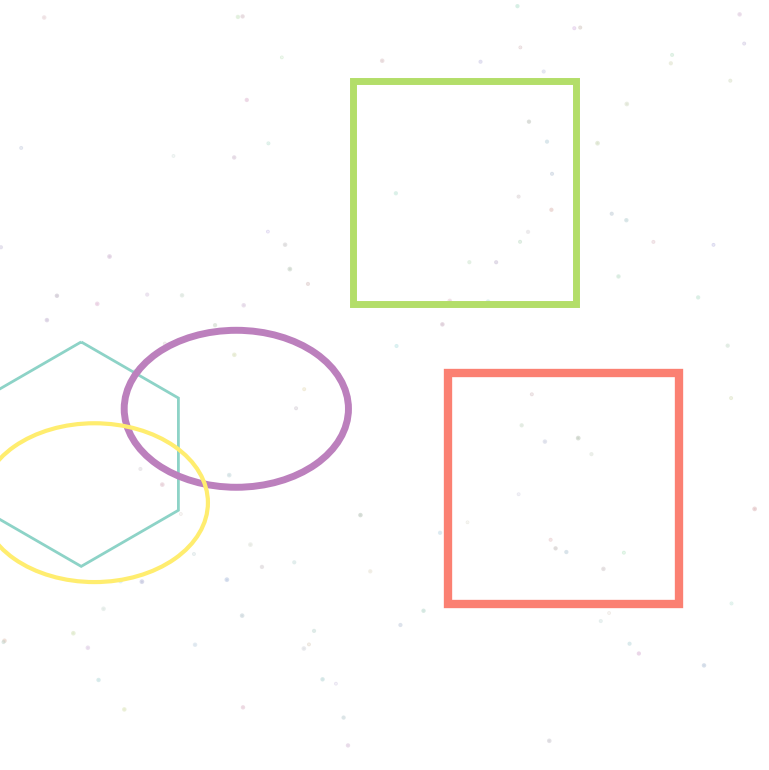[{"shape": "hexagon", "thickness": 1, "radius": 0.73, "center": [0.105, 0.41]}, {"shape": "square", "thickness": 3, "radius": 0.75, "center": [0.732, 0.365]}, {"shape": "square", "thickness": 2.5, "radius": 0.73, "center": [0.603, 0.75]}, {"shape": "oval", "thickness": 2.5, "radius": 0.73, "center": [0.307, 0.469]}, {"shape": "oval", "thickness": 1.5, "radius": 0.74, "center": [0.123, 0.347]}]